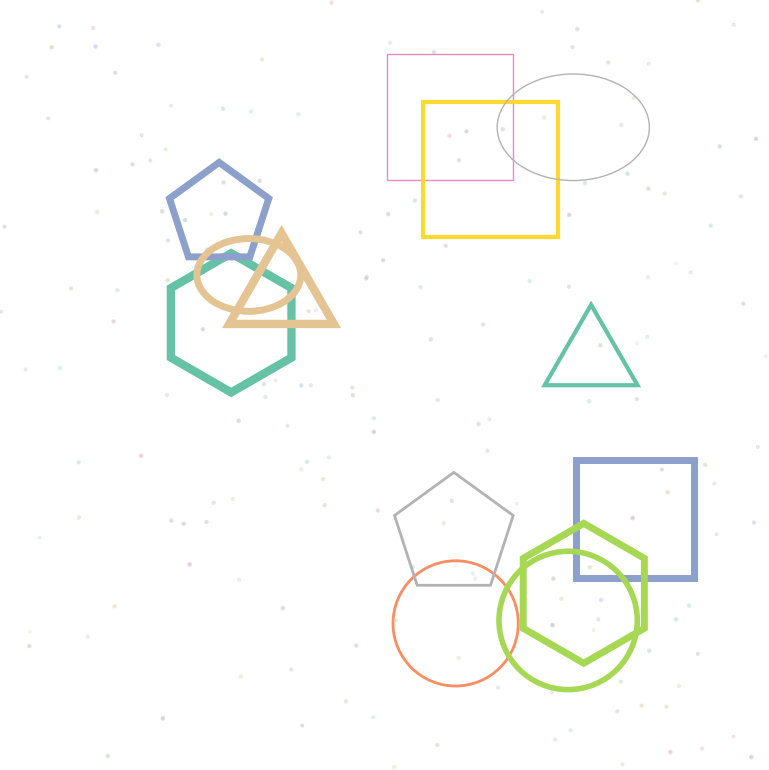[{"shape": "hexagon", "thickness": 3, "radius": 0.45, "center": [0.3, 0.581]}, {"shape": "triangle", "thickness": 1.5, "radius": 0.35, "center": [0.768, 0.535]}, {"shape": "circle", "thickness": 1, "radius": 0.41, "center": [0.592, 0.19]}, {"shape": "pentagon", "thickness": 2.5, "radius": 0.34, "center": [0.285, 0.721]}, {"shape": "square", "thickness": 2.5, "radius": 0.38, "center": [0.825, 0.327]}, {"shape": "square", "thickness": 0.5, "radius": 0.41, "center": [0.585, 0.848]}, {"shape": "circle", "thickness": 2, "radius": 0.45, "center": [0.738, 0.194]}, {"shape": "hexagon", "thickness": 2.5, "radius": 0.45, "center": [0.758, 0.229]}, {"shape": "square", "thickness": 1.5, "radius": 0.44, "center": [0.637, 0.779]}, {"shape": "triangle", "thickness": 3, "radius": 0.39, "center": [0.366, 0.619]}, {"shape": "oval", "thickness": 2.5, "radius": 0.34, "center": [0.323, 0.643]}, {"shape": "oval", "thickness": 0.5, "radius": 0.49, "center": [0.745, 0.835]}, {"shape": "pentagon", "thickness": 1, "radius": 0.41, "center": [0.589, 0.305]}]